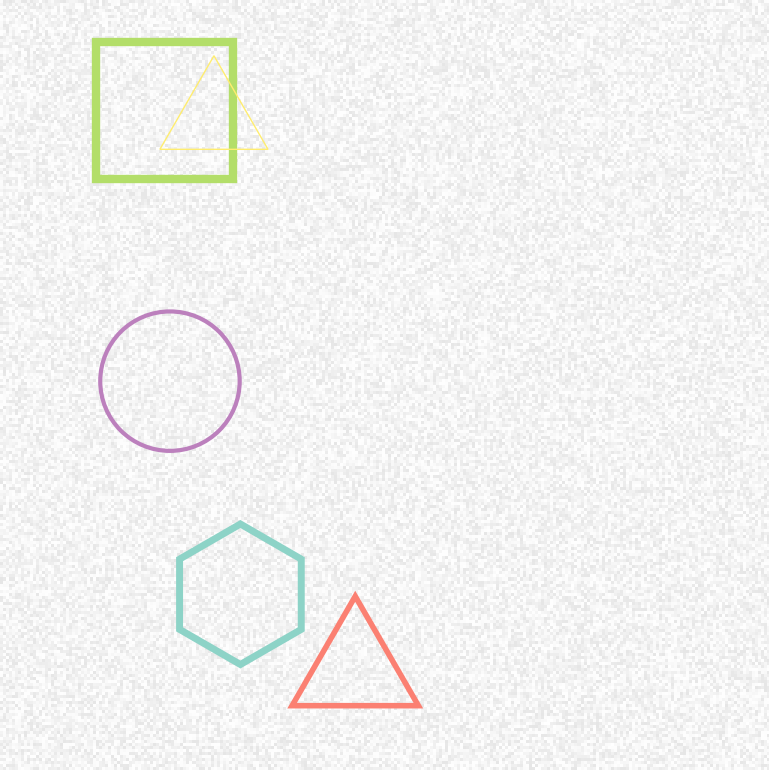[{"shape": "hexagon", "thickness": 2.5, "radius": 0.46, "center": [0.312, 0.228]}, {"shape": "triangle", "thickness": 2, "radius": 0.47, "center": [0.461, 0.131]}, {"shape": "square", "thickness": 3, "radius": 0.45, "center": [0.213, 0.857]}, {"shape": "circle", "thickness": 1.5, "radius": 0.45, "center": [0.221, 0.505]}, {"shape": "triangle", "thickness": 0.5, "radius": 0.41, "center": [0.278, 0.847]}]